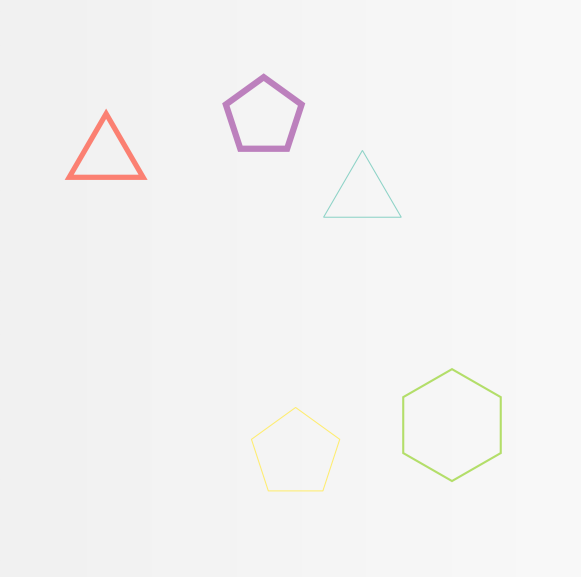[{"shape": "triangle", "thickness": 0.5, "radius": 0.39, "center": [0.624, 0.662]}, {"shape": "triangle", "thickness": 2.5, "radius": 0.37, "center": [0.183, 0.729]}, {"shape": "hexagon", "thickness": 1, "radius": 0.48, "center": [0.778, 0.263]}, {"shape": "pentagon", "thickness": 3, "radius": 0.34, "center": [0.454, 0.797]}, {"shape": "pentagon", "thickness": 0.5, "radius": 0.4, "center": [0.509, 0.214]}]